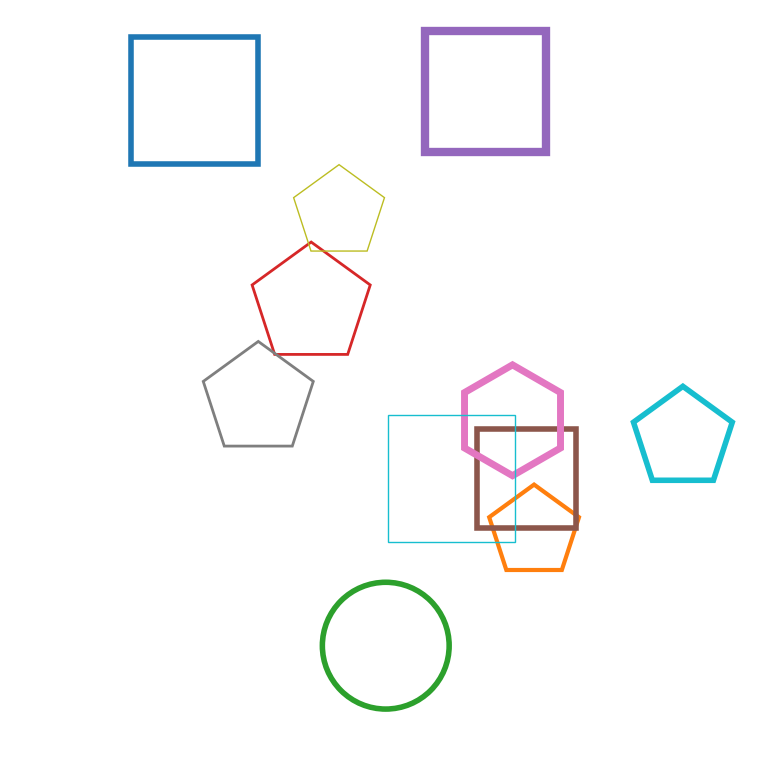[{"shape": "square", "thickness": 2, "radius": 0.41, "center": [0.253, 0.87]}, {"shape": "pentagon", "thickness": 1.5, "radius": 0.31, "center": [0.694, 0.309]}, {"shape": "circle", "thickness": 2, "radius": 0.41, "center": [0.501, 0.161]}, {"shape": "pentagon", "thickness": 1, "radius": 0.4, "center": [0.404, 0.605]}, {"shape": "square", "thickness": 3, "radius": 0.39, "center": [0.631, 0.881]}, {"shape": "square", "thickness": 2, "radius": 0.32, "center": [0.683, 0.378]}, {"shape": "hexagon", "thickness": 2.5, "radius": 0.36, "center": [0.666, 0.454]}, {"shape": "pentagon", "thickness": 1, "radius": 0.38, "center": [0.335, 0.481]}, {"shape": "pentagon", "thickness": 0.5, "radius": 0.31, "center": [0.44, 0.724]}, {"shape": "pentagon", "thickness": 2, "radius": 0.34, "center": [0.887, 0.431]}, {"shape": "square", "thickness": 0.5, "radius": 0.41, "center": [0.587, 0.378]}]